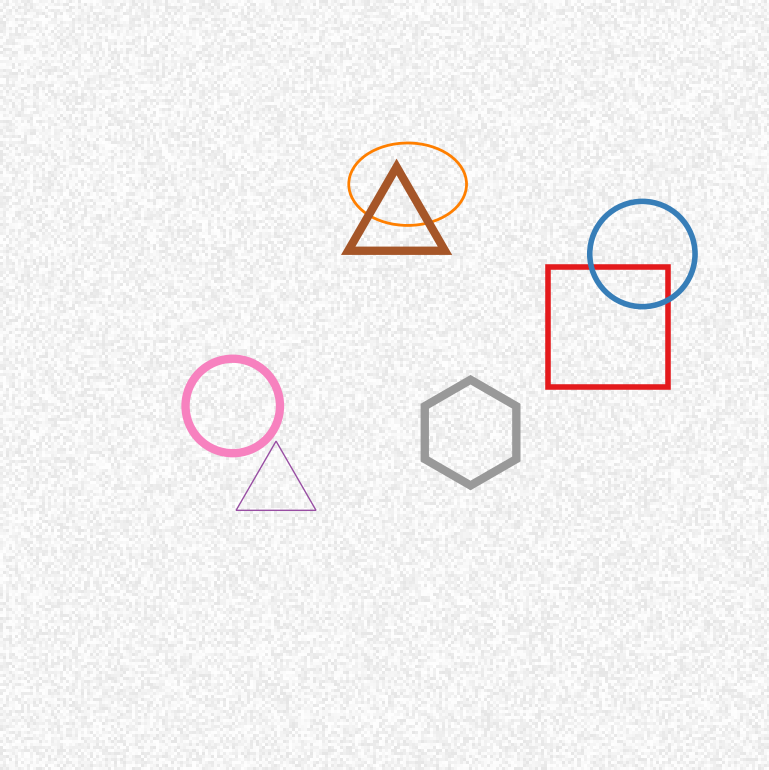[{"shape": "square", "thickness": 2, "radius": 0.39, "center": [0.79, 0.575]}, {"shape": "circle", "thickness": 2, "radius": 0.34, "center": [0.834, 0.67]}, {"shape": "triangle", "thickness": 0.5, "radius": 0.3, "center": [0.359, 0.367]}, {"shape": "oval", "thickness": 1, "radius": 0.38, "center": [0.529, 0.761]}, {"shape": "triangle", "thickness": 3, "radius": 0.36, "center": [0.515, 0.711]}, {"shape": "circle", "thickness": 3, "radius": 0.31, "center": [0.302, 0.473]}, {"shape": "hexagon", "thickness": 3, "radius": 0.34, "center": [0.611, 0.438]}]